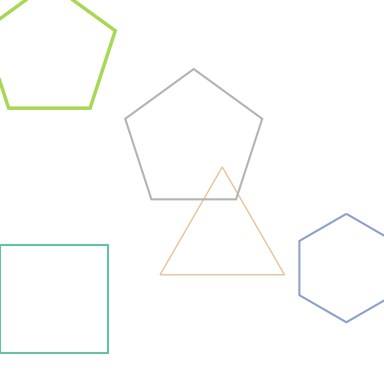[{"shape": "square", "thickness": 1.5, "radius": 0.71, "center": [0.14, 0.223]}, {"shape": "hexagon", "thickness": 1.5, "radius": 0.7, "center": [0.9, 0.304]}, {"shape": "pentagon", "thickness": 2.5, "radius": 0.9, "center": [0.128, 0.865]}, {"shape": "triangle", "thickness": 1, "radius": 0.93, "center": [0.577, 0.38]}, {"shape": "pentagon", "thickness": 1.5, "radius": 0.94, "center": [0.503, 0.634]}]